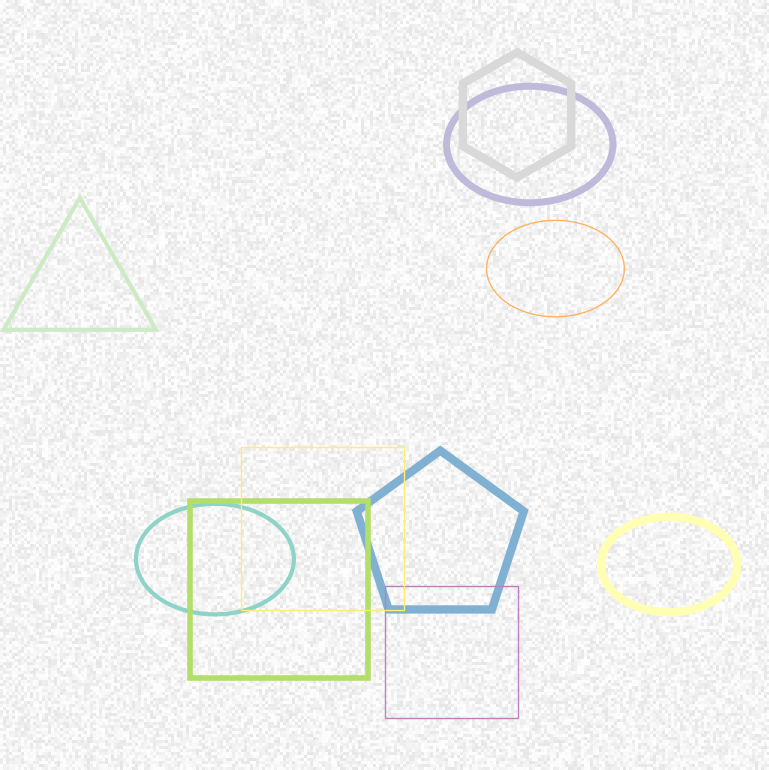[{"shape": "oval", "thickness": 1.5, "radius": 0.51, "center": [0.279, 0.274]}, {"shape": "oval", "thickness": 3, "radius": 0.44, "center": [0.869, 0.267]}, {"shape": "oval", "thickness": 2.5, "radius": 0.54, "center": [0.688, 0.812]}, {"shape": "pentagon", "thickness": 3, "radius": 0.57, "center": [0.572, 0.301]}, {"shape": "oval", "thickness": 0.5, "radius": 0.45, "center": [0.721, 0.651]}, {"shape": "square", "thickness": 2, "radius": 0.58, "center": [0.363, 0.234]}, {"shape": "hexagon", "thickness": 3, "radius": 0.41, "center": [0.671, 0.851]}, {"shape": "square", "thickness": 0.5, "radius": 0.43, "center": [0.587, 0.153]}, {"shape": "triangle", "thickness": 1.5, "radius": 0.57, "center": [0.104, 0.629]}, {"shape": "square", "thickness": 0.5, "radius": 0.53, "center": [0.419, 0.314]}]